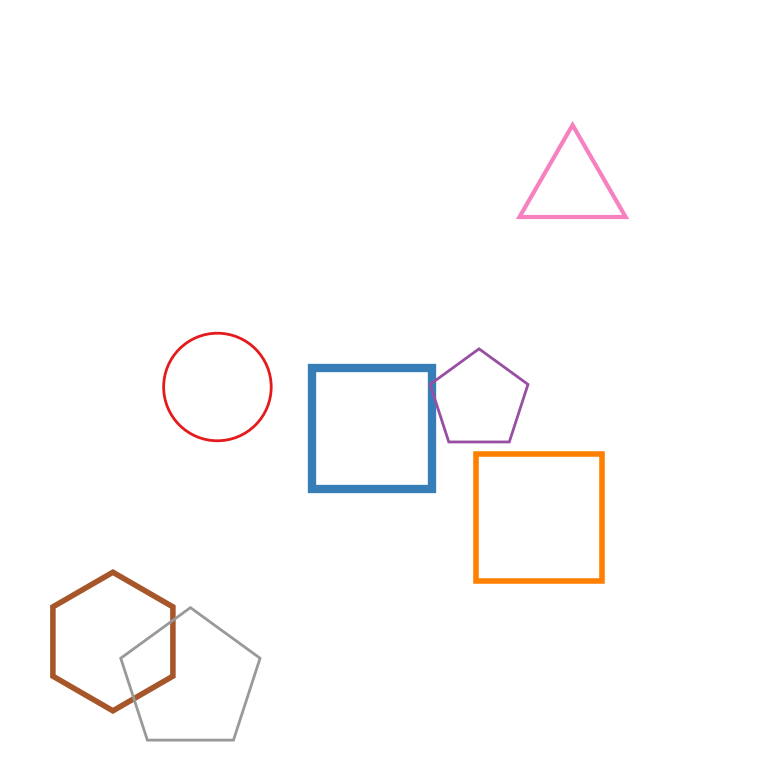[{"shape": "circle", "thickness": 1, "radius": 0.35, "center": [0.282, 0.497]}, {"shape": "square", "thickness": 3, "radius": 0.39, "center": [0.483, 0.443]}, {"shape": "pentagon", "thickness": 1, "radius": 0.33, "center": [0.622, 0.48]}, {"shape": "square", "thickness": 2, "radius": 0.41, "center": [0.7, 0.328]}, {"shape": "hexagon", "thickness": 2, "radius": 0.45, "center": [0.147, 0.167]}, {"shape": "triangle", "thickness": 1.5, "radius": 0.4, "center": [0.744, 0.758]}, {"shape": "pentagon", "thickness": 1, "radius": 0.48, "center": [0.247, 0.116]}]